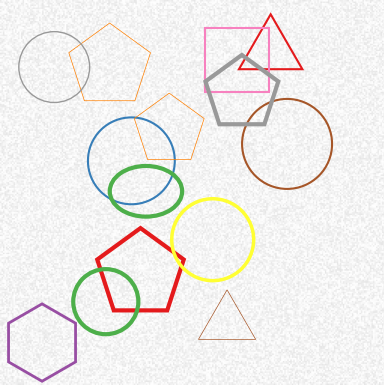[{"shape": "pentagon", "thickness": 3, "radius": 0.59, "center": [0.365, 0.289]}, {"shape": "triangle", "thickness": 1.5, "radius": 0.48, "center": [0.703, 0.868]}, {"shape": "circle", "thickness": 1.5, "radius": 0.56, "center": [0.341, 0.582]}, {"shape": "circle", "thickness": 3, "radius": 0.42, "center": [0.275, 0.216]}, {"shape": "oval", "thickness": 3, "radius": 0.47, "center": [0.379, 0.503]}, {"shape": "hexagon", "thickness": 2, "radius": 0.5, "center": [0.109, 0.11]}, {"shape": "pentagon", "thickness": 0.5, "radius": 0.48, "center": [0.44, 0.663]}, {"shape": "pentagon", "thickness": 0.5, "radius": 0.56, "center": [0.285, 0.829]}, {"shape": "circle", "thickness": 2.5, "radius": 0.53, "center": [0.552, 0.377]}, {"shape": "circle", "thickness": 1.5, "radius": 0.58, "center": [0.746, 0.626]}, {"shape": "triangle", "thickness": 0.5, "radius": 0.43, "center": [0.59, 0.161]}, {"shape": "square", "thickness": 1.5, "radius": 0.41, "center": [0.616, 0.844]}, {"shape": "pentagon", "thickness": 3, "radius": 0.5, "center": [0.628, 0.758]}, {"shape": "circle", "thickness": 1, "radius": 0.46, "center": [0.141, 0.826]}]